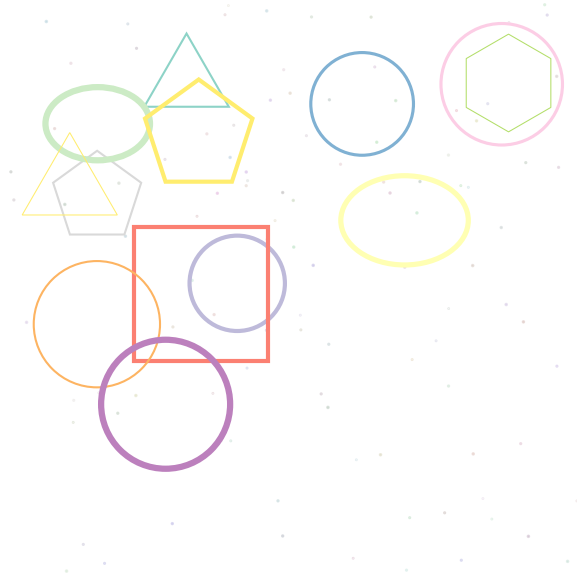[{"shape": "triangle", "thickness": 1, "radius": 0.42, "center": [0.323, 0.857]}, {"shape": "oval", "thickness": 2.5, "radius": 0.55, "center": [0.701, 0.618]}, {"shape": "circle", "thickness": 2, "radius": 0.41, "center": [0.411, 0.509]}, {"shape": "square", "thickness": 2, "radius": 0.58, "center": [0.348, 0.49]}, {"shape": "circle", "thickness": 1.5, "radius": 0.44, "center": [0.627, 0.819]}, {"shape": "circle", "thickness": 1, "radius": 0.55, "center": [0.168, 0.438]}, {"shape": "hexagon", "thickness": 0.5, "radius": 0.42, "center": [0.881, 0.855]}, {"shape": "circle", "thickness": 1.5, "radius": 0.53, "center": [0.869, 0.853]}, {"shape": "pentagon", "thickness": 1, "radius": 0.4, "center": [0.168, 0.658]}, {"shape": "circle", "thickness": 3, "radius": 0.56, "center": [0.287, 0.299]}, {"shape": "oval", "thickness": 3, "radius": 0.45, "center": [0.169, 0.785]}, {"shape": "pentagon", "thickness": 2, "radius": 0.49, "center": [0.344, 0.764]}, {"shape": "triangle", "thickness": 0.5, "radius": 0.48, "center": [0.121, 0.674]}]